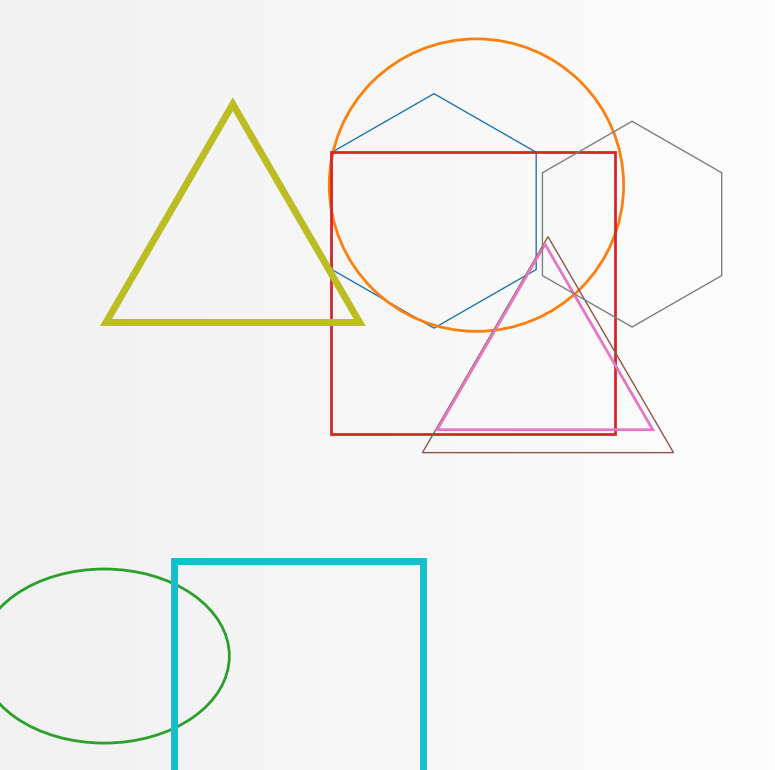[{"shape": "hexagon", "thickness": 0.5, "radius": 0.76, "center": [0.56, 0.726]}, {"shape": "circle", "thickness": 1, "radius": 0.95, "center": [0.615, 0.76]}, {"shape": "oval", "thickness": 1, "radius": 0.81, "center": [0.134, 0.148]}, {"shape": "square", "thickness": 1, "radius": 0.92, "center": [0.61, 0.619]}, {"shape": "triangle", "thickness": 0.5, "radius": 0.94, "center": [0.707, 0.506]}, {"shape": "triangle", "thickness": 1, "radius": 0.8, "center": [0.703, 0.522]}, {"shape": "hexagon", "thickness": 0.5, "radius": 0.67, "center": [0.816, 0.709]}, {"shape": "triangle", "thickness": 2.5, "radius": 0.95, "center": [0.3, 0.676]}, {"shape": "square", "thickness": 2.5, "radius": 0.8, "center": [0.385, 0.11]}]